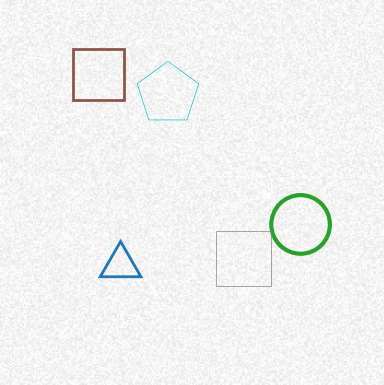[{"shape": "triangle", "thickness": 2, "radius": 0.31, "center": [0.313, 0.312]}, {"shape": "circle", "thickness": 3, "radius": 0.38, "center": [0.781, 0.417]}, {"shape": "square", "thickness": 2, "radius": 0.33, "center": [0.255, 0.806]}, {"shape": "square", "thickness": 0.5, "radius": 0.36, "center": [0.633, 0.329]}, {"shape": "pentagon", "thickness": 0.5, "radius": 0.42, "center": [0.436, 0.757]}]